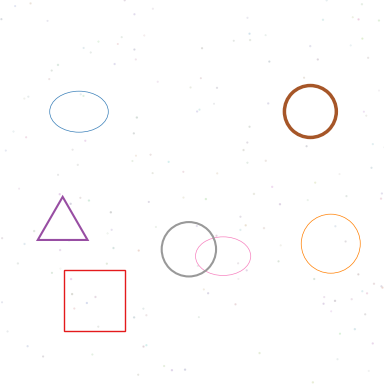[{"shape": "square", "thickness": 1, "radius": 0.39, "center": [0.246, 0.22]}, {"shape": "oval", "thickness": 0.5, "radius": 0.38, "center": [0.205, 0.71]}, {"shape": "triangle", "thickness": 1.5, "radius": 0.37, "center": [0.163, 0.414]}, {"shape": "circle", "thickness": 0.5, "radius": 0.38, "center": [0.859, 0.367]}, {"shape": "circle", "thickness": 2.5, "radius": 0.34, "center": [0.806, 0.71]}, {"shape": "oval", "thickness": 0.5, "radius": 0.36, "center": [0.58, 0.335]}, {"shape": "circle", "thickness": 1.5, "radius": 0.35, "center": [0.491, 0.353]}]